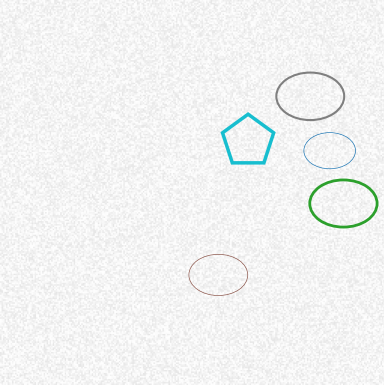[{"shape": "oval", "thickness": 0.5, "radius": 0.34, "center": [0.856, 0.609]}, {"shape": "oval", "thickness": 2, "radius": 0.44, "center": [0.892, 0.471]}, {"shape": "oval", "thickness": 0.5, "radius": 0.38, "center": [0.567, 0.286]}, {"shape": "oval", "thickness": 1.5, "radius": 0.44, "center": [0.806, 0.75]}, {"shape": "pentagon", "thickness": 2.5, "radius": 0.35, "center": [0.644, 0.634]}]